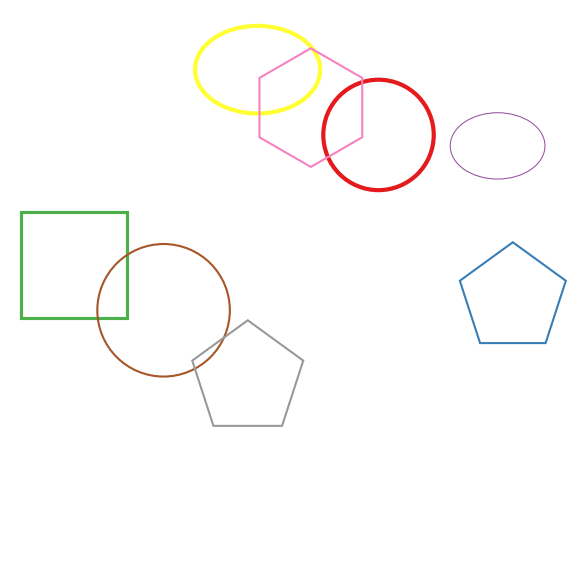[{"shape": "circle", "thickness": 2, "radius": 0.48, "center": [0.655, 0.765]}, {"shape": "pentagon", "thickness": 1, "radius": 0.48, "center": [0.888, 0.483]}, {"shape": "square", "thickness": 1.5, "radius": 0.46, "center": [0.128, 0.54]}, {"shape": "oval", "thickness": 0.5, "radius": 0.41, "center": [0.862, 0.747]}, {"shape": "oval", "thickness": 2, "radius": 0.54, "center": [0.446, 0.879]}, {"shape": "circle", "thickness": 1, "radius": 0.57, "center": [0.283, 0.462]}, {"shape": "hexagon", "thickness": 1, "radius": 0.51, "center": [0.538, 0.813]}, {"shape": "pentagon", "thickness": 1, "radius": 0.51, "center": [0.429, 0.343]}]